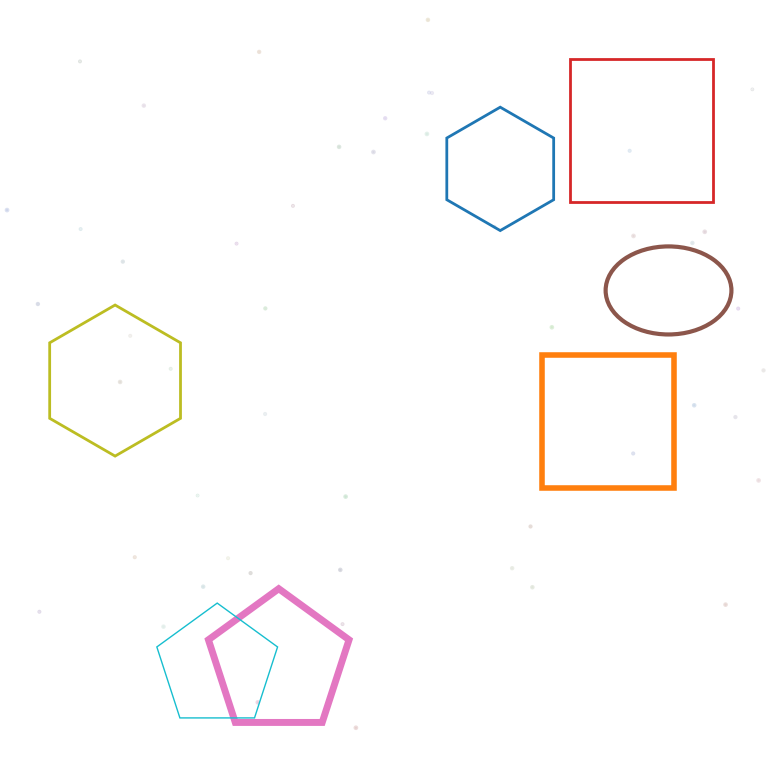[{"shape": "hexagon", "thickness": 1, "radius": 0.4, "center": [0.65, 0.781]}, {"shape": "square", "thickness": 2, "radius": 0.43, "center": [0.79, 0.453]}, {"shape": "square", "thickness": 1, "radius": 0.47, "center": [0.834, 0.831]}, {"shape": "oval", "thickness": 1.5, "radius": 0.41, "center": [0.868, 0.623]}, {"shape": "pentagon", "thickness": 2.5, "radius": 0.48, "center": [0.362, 0.139]}, {"shape": "hexagon", "thickness": 1, "radius": 0.49, "center": [0.149, 0.506]}, {"shape": "pentagon", "thickness": 0.5, "radius": 0.41, "center": [0.282, 0.134]}]